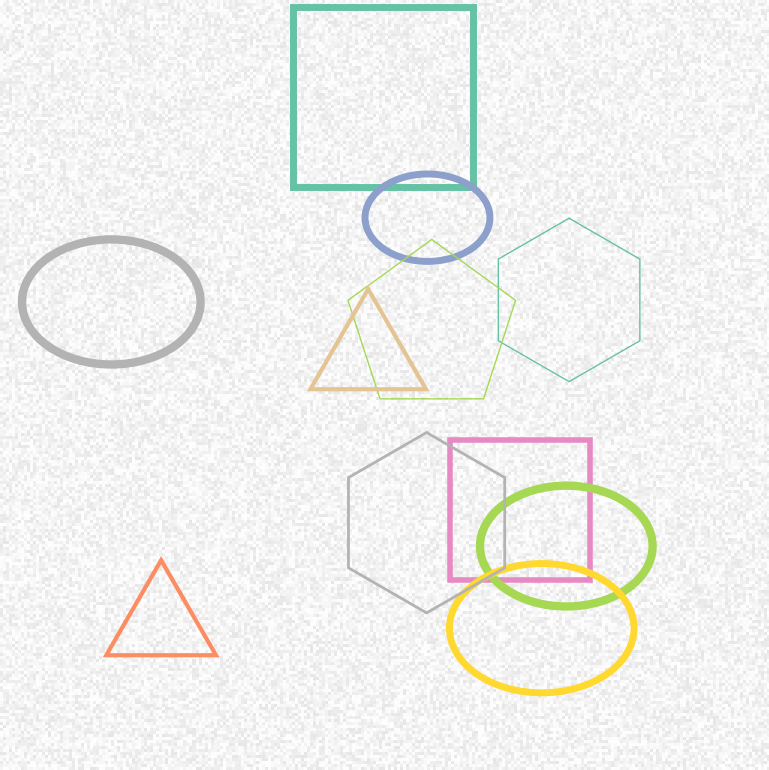[{"shape": "hexagon", "thickness": 0.5, "radius": 0.53, "center": [0.739, 0.61]}, {"shape": "square", "thickness": 2.5, "radius": 0.59, "center": [0.497, 0.874]}, {"shape": "triangle", "thickness": 1.5, "radius": 0.41, "center": [0.209, 0.19]}, {"shape": "oval", "thickness": 2.5, "radius": 0.41, "center": [0.555, 0.717]}, {"shape": "square", "thickness": 2, "radius": 0.45, "center": [0.675, 0.338]}, {"shape": "oval", "thickness": 3, "radius": 0.56, "center": [0.735, 0.291]}, {"shape": "pentagon", "thickness": 0.5, "radius": 0.57, "center": [0.561, 0.575]}, {"shape": "oval", "thickness": 2.5, "radius": 0.6, "center": [0.704, 0.184]}, {"shape": "triangle", "thickness": 1.5, "radius": 0.43, "center": [0.478, 0.538]}, {"shape": "hexagon", "thickness": 1, "radius": 0.59, "center": [0.554, 0.321]}, {"shape": "oval", "thickness": 3, "radius": 0.58, "center": [0.145, 0.608]}]